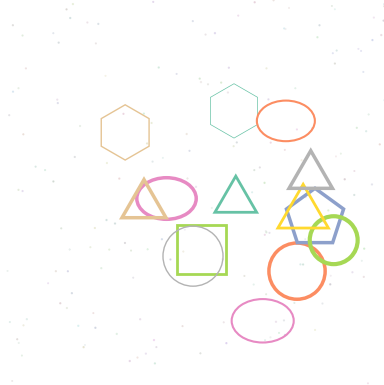[{"shape": "hexagon", "thickness": 0.5, "radius": 0.35, "center": [0.608, 0.712]}, {"shape": "triangle", "thickness": 2, "radius": 0.31, "center": [0.612, 0.48]}, {"shape": "oval", "thickness": 1.5, "radius": 0.38, "center": [0.742, 0.686]}, {"shape": "circle", "thickness": 2.5, "radius": 0.37, "center": [0.771, 0.296]}, {"shape": "pentagon", "thickness": 2.5, "radius": 0.39, "center": [0.818, 0.433]}, {"shape": "oval", "thickness": 2.5, "radius": 0.39, "center": [0.432, 0.484]}, {"shape": "oval", "thickness": 1.5, "radius": 0.4, "center": [0.682, 0.167]}, {"shape": "square", "thickness": 2, "radius": 0.32, "center": [0.524, 0.352]}, {"shape": "circle", "thickness": 3, "radius": 0.31, "center": [0.867, 0.376]}, {"shape": "triangle", "thickness": 2, "radius": 0.38, "center": [0.787, 0.446]}, {"shape": "triangle", "thickness": 2.5, "radius": 0.33, "center": [0.374, 0.468]}, {"shape": "hexagon", "thickness": 1, "radius": 0.36, "center": [0.325, 0.656]}, {"shape": "circle", "thickness": 1, "radius": 0.39, "center": [0.501, 0.335]}, {"shape": "triangle", "thickness": 2.5, "radius": 0.33, "center": [0.807, 0.543]}]